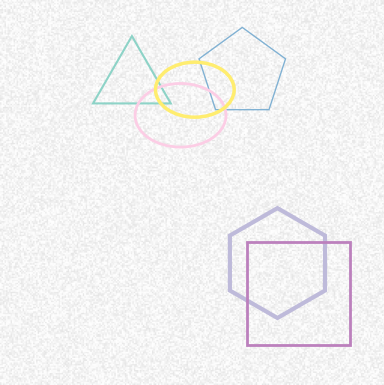[{"shape": "triangle", "thickness": 1.5, "radius": 0.58, "center": [0.343, 0.79]}, {"shape": "hexagon", "thickness": 3, "radius": 0.71, "center": [0.721, 0.317]}, {"shape": "pentagon", "thickness": 1, "radius": 0.59, "center": [0.629, 0.811]}, {"shape": "oval", "thickness": 2, "radius": 0.59, "center": [0.469, 0.701]}, {"shape": "square", "thickness": 2, "radius": 0.67, "center": [0.775, 0.238]}, {"shape": "oval", "thickness": 2.5, "radius": 0.51, "center": [0.506, 0.767]}]